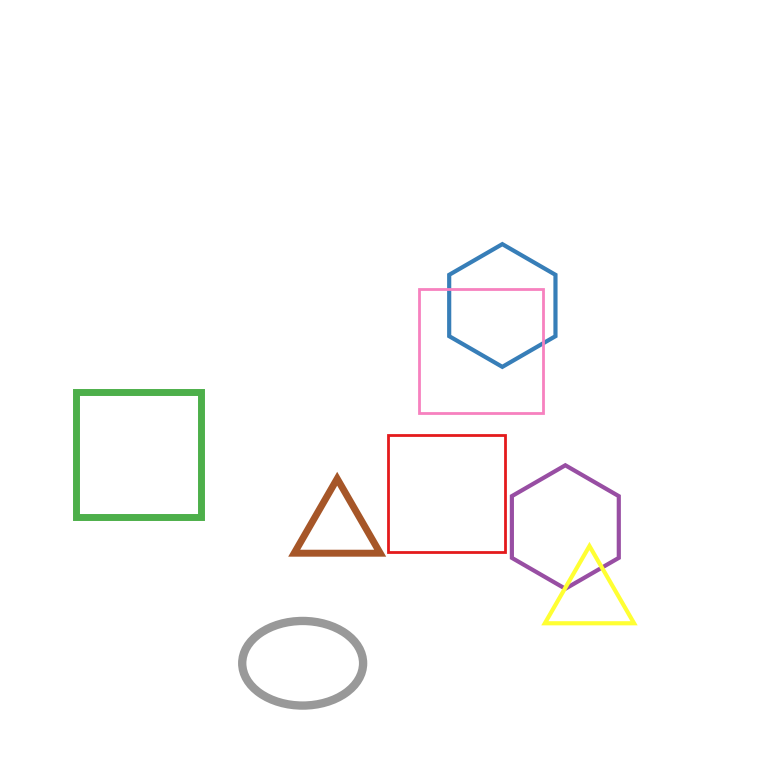[{"shape": "square", "thickness": 1, "radius": 0.38, "center": [0.58, 0.359]}, {"shape": "hexagon", "thickness": 1.5, "radius": 0.4, "center": [0.652, 0.603]}, {"shape": "square", "thickness": 2.5, "radius": 0.41, "center": [0.18, 0.409]}, {"shape": "hexagon", "thickness": 1.5, "radius": 0.4, "center": [0.734, 0.316]}, {"shape": "triangle", "thickness": 1.5, "radius": 0.33, "center": [0.766, 0.224]}, {"shape": "triangle", "thickness": 2.5, "radius": 0.32, "center": [0.438, 0.314]}, {"shape": "square", "thickness": 1, "radius": 0.4, "center": [0.625, 0.544]}, {"shape": "oval", "thickness": 3, "radius": 0.39, "center": [0.393, 0.139]}]